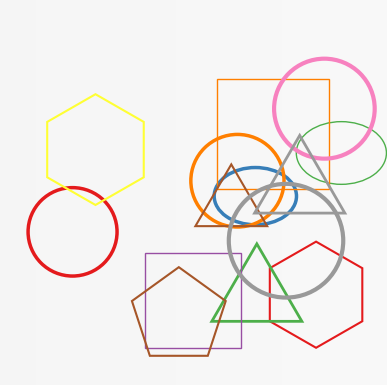[{"shape": "circle", "thickness": 2.5, "radius": 0.57, "center": [0.187, 0.398]}, {"shape": "hexagon", "thickness": 1.5, "radius": 0.69, "center": [0.816, 0.235]}, {"shape": "oval", "thickness": 2.5, "radius": 0.53, "center": [0.659, 0.491]}, {"shape": "triangle", "thickness": 2, "radius": 0.67, "center": [0.663, 0.232]}, {"shape": "oval", "thickness": 1, "radius": 0.58, "center": [0.881, 0.603]}, {"shape": "square", "thickness": 1, "radius": 0.62, "center": [0.498, 0.218]}, {"shape": "circle", "thickness": 2.5, "radius": 0.6, "center": [0.613, 0.531]}, {"shape": "square", "thickness": 1, "radius": 0.72, "center": [0.705, 0.652]}, {"shape": "hexagon", "thickness": 1.5, "radius": 0.72, "center": [0.246, 0.611]}, {"shape": "pentagon", "thickness": 1.5, "radius": 0.64, "center": [0.461, 0.179]}, {"shape": "triangle", "thickness": 1.5, "radius": 0.53, "center": [0.597, 0.466]}, {"shape": "circle", "thickness": 3, "radius": 0.65, "center": [0.837, 0.718]}, {"shape": "circle", "thickness": 3, "radius": 0.74, "center": [0.738, 0.375]}, {"shape": "triangle", "thickness": 2, "radius": 0.67, "center": [0.773, 0.514]}]